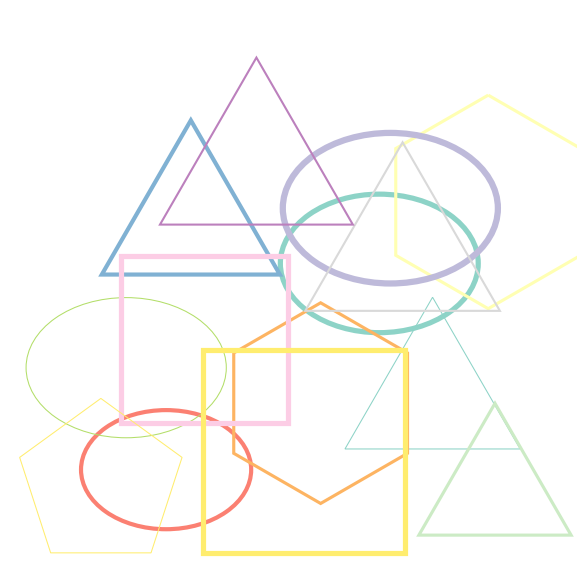[{"shape": "oval", "thickness": 2.5, "radius": 0.86, "center": [0.657, 0.543]}, {"shape": "triangle", "thickness": 0.5, "radius": 0.88, "center": [0.749, 0.309]}, {"shape": "hexagon", "thickness": 1.5, "radius": 0.92, "center": [0.845, 0.65]}, {"shape": "oval", "thickness": 3, "radius": 0.93, "center": [0.676, 0.639]}, {"shape": "oval", "thickness": 2, "radius": 0.74, "center": [0.288, 0.186]}, {"shape": "triangle", "thickness": 2, "radius": 0.89, "center": [0.33, 0.613]}, {"shape": "hexagon", "thickness": 1.5, "radius": 0.87, "center": [0.555, 0.301]}, {"shape": "oval", "thickness": 0.5, "radius": 0.87, "center": [0.218, 0.362]}, {"shape": "square", "thickness": 2.5, "radius": 0.72, "center": [0.354, 0.411]}, {"shape": "triangle", "thickness": 1, "radius": 0.97, "center": [0.697, 0.558]}, {"shape": "triangle", "thickness": 1, "radius": 0.96, "center": [0.444, 0.707]}, {"shape": "triangle", "thickness": 1.5, "radius": 0.76, "center": [0.857, 0.149]}, {"shape": "square", "thickness": 2.5, "radius": 0.88, "center": [0.526, 0.217]}, {"shape": "pentagon", "thickness": 0.5, "radius": 0.74, "center": [0.175, 0.161]}]